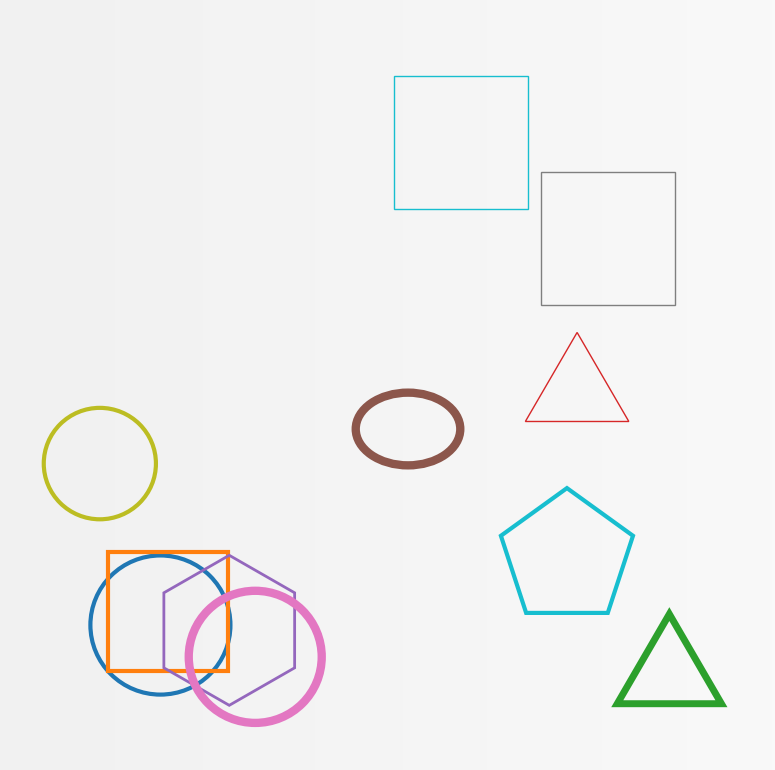[{"shape": "circle", "thickness": 1.5, "radius": 0.45, "center": [0.207, 0.188]}, {"shape": "square", "thickness": 1.5, "radius": 0.39, "center": [0.217, 0.206]}, {"shape": "triangle", "thickness": 2.5, "radius": 0.39, "center": [0.864, 0.125]}, {"shape": "triangle", "thickness": 0.5, "radius": 0.39, "center": [0.745, 0.491]}, {"shape": "hexagon", "thickness": 1, "radius": 0.49, "center": [0.296, 0.181]}, {"shape": "oval", "thickness": 3, "radius": 0.34, "center": [0.526, 0.443]}, {"shape": "circle", "thickness": 3, "radius": 0.43, "center": [0.329, 0.147]}, {"shape": "square", "thickness": 0.5, "radius": 0.43, "center": [0.785, 0.691]}, {"shape": "circle", "thickness": 1.5, "radius": 0.36, "center": [0.129, 0.398]}, {"shape": "square", "thickness": 0.5, "radius": 0.43, "center": [0.595, 0.815]}, {"shape": "pentagon", "thickness": 1.5, "radius": 0.45, "center": [0.732, 0.276]}]